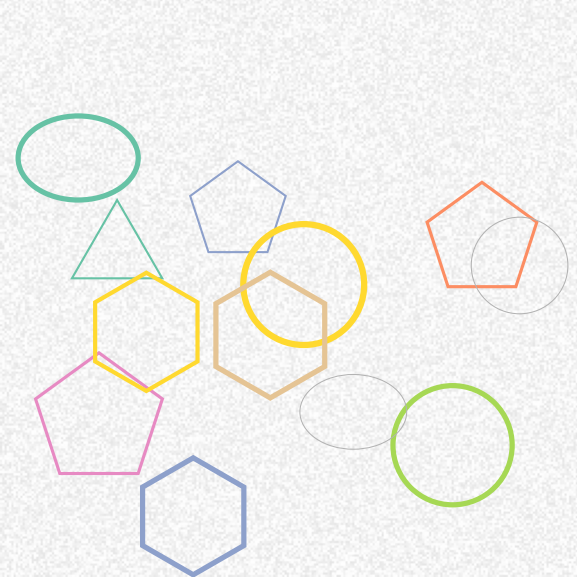[{"shape": "oval", "thickness": 2.5, "radius": 0.52, "center": [0.135, 0.726]}, {"shape": "triangle", "thickness": 1, "radius": 0.45, "center": [0.203, 0.562]}, {"shape": "pentagon", "thickness": 1.5, "radius": 0.5, "center": [0.835, 0.584]}, {"shape": "hexagon", "thickness": 2.5, "radius": 0.51, "center": [0.335, 0.105]}, {"shape": "pentagon", "thickness": 1, "radius": 0.43, "center": [0.412, 0.633]}, {"shape": "pentagon", "thickness": 1.5, "radius": 0.58, "center": [0.171, 0.273]}, {"shape": "circle", "thickness": 2.5, "radius": 0.52, "center": [0.784, 0.228]}, {"shape": "circle", "thickness": 3, "radius": 0.52, "center": [0.526, 0.506]}, {"shape": "hexagon", "thickness": 2, "radius": 0.51, "center": [0.253, 0.424]}, {"shape": "hexagon", "thickness": 2.5, "radius": 0.54, "center": [0.468, 0.419]}, {"shape": "circle", "thickness": 0.5, "radius": 0.42, "center": [0.9, 0.539]}, {"shape": "oval", "thickness": 0.5, "radius": 0.46, "center": [0.612, 0.286]}]